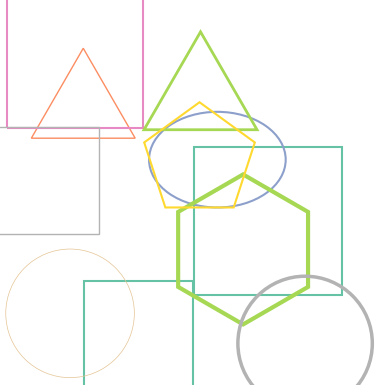[{"shape": "square", "thickness": 1.5, "radius": 0.96, "center": [0.696, 0.426]}, {"shape": "square", "thickness": 1.5, "radius": 0.71, "center": [0.36, 0.129]}, {"shape": "triangle", "thickness": 1, "radius": 0.78, "center": [0.216, 0.719]}, {"shape": "oval", "thickness": 1.5, "radius": 0.89, "center": [0.565, 0.585]}, {"shape": "square", "thickness": 1.5, "radius": 0.88, "center": [0.195, 0.844]}, {"shape": "triangle", "thickness": 2, "radius": 0.85, "center": [0.521, 0.748]}, {"shape": "hexagon", "thickness": 3, "radius": 0.97, "center": [0.631, 0.352]}, {"shape": "pentagon", "thickness": 1.5, "radius": 0.76, "center": [0.518, 0.583]}, {"shape": "circle", "thickness": 0.5, "radius": 0.84, "center": [0.182, 0.186]}, {"shape": "square", "thickness": 1, "radius": 0.7, "center": [0.118, 0.531]}, {"shape": "circle", "thickness": 2.5, "radius": 0.87, "center": [0.792, 0.108]}]